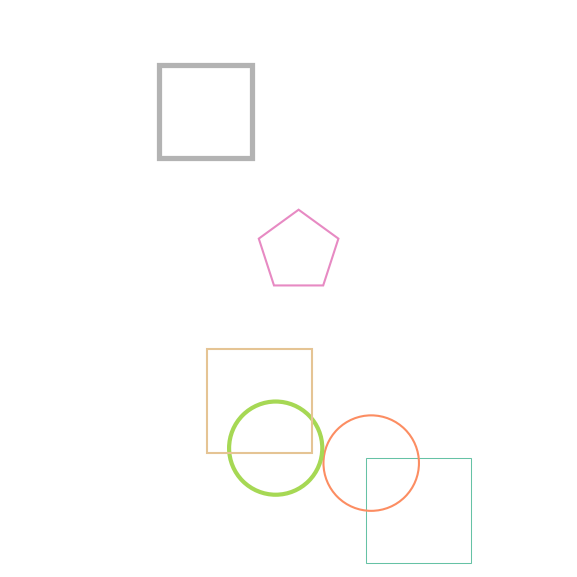[{"shape": "square", "thickness": 0.5, "radius": 0.45, "center": [0.724, 0.116]}, {"shape": "circle", "thickness": 1, "radius": 0.41, "center": [0.643, 0.197]}, {"shape": "pentagon", "thickness": 1, "radius": 0.36, "center": [0.517, 0.564]}, {"shape": "circle", "thickness": 2, "radius": 0.4, "center": [0.477, 0.223]}, {"shape": "square", "thickness": 1, "radius": 0.45, "center": [0.45, 0.304]}, {"shape": "square", "thickness": 2.5, "radius": 0.4, "center": [0.356, 0.806]}]